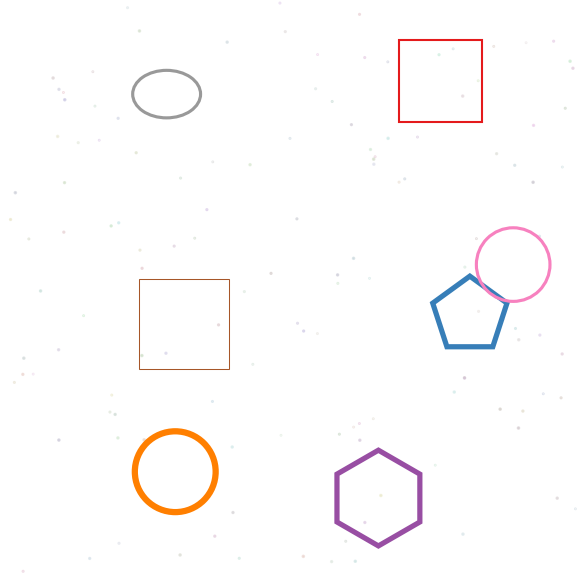[{"shape": "square", "thickness": 1, "radius": 0.36, "center": [0.763, 0.859]}, {"shape": "pentagon", "thickness": 2.5, "radius": 0.34, "center": [0.814, 0.453]}, {"shape": "hexagon", "thickness": 2.5, "radius": 0.41, "center": [0.655, 0.137]}, {"shape": "circle", "thickness": 3, "radius": 0.35, "center": [0.303, 0.182]}, {"shape": "square", "thickness": 0.5, "radius": 0.39, "center": [0.318, 0.438]}, {"shape": "circle", "thickness": 1.5, "radius": 0.32, "center": [0.889, 0.541]}, {"shape": "oval", "thickness": 1.5, "radius": 0.29, "center": [0.289, 0.836]}]